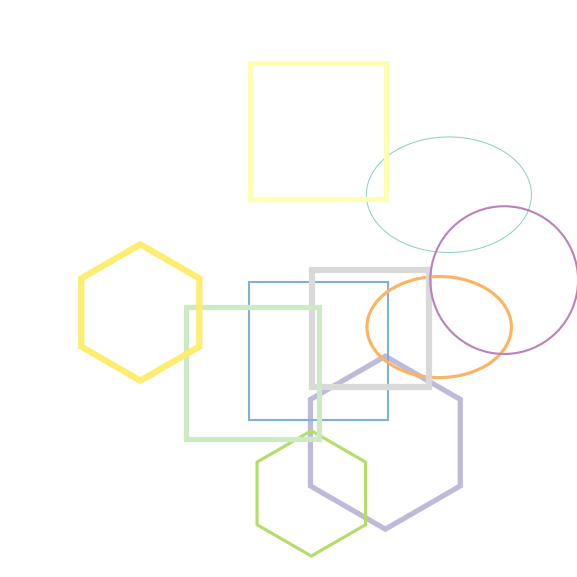[{"shape": "oval", "thickness": 0.5, "radius": 0.71, "center": [0.777, 0.662]}, {"shape": "square", "thickness": 2.5, "radius": 0.59, "center": [0.551, 0.772]}, {"shape": "hexagon", "thickness": 2.5, "radius": 0.75, "center": [0.667, 0.233]}, {"shape": "square", "thickness": 1, "radius": 0.6, "center": [0.552, 0.391]}, {"shape": "oval", "thickness": 1.5, "radius": 0.63, "center": [0.76, 0.433]}, {"shape": "hexagon", "thickness": 1.5, "radius": 0.54, "center": [0.539, 0.145]}, {"shape": "square", "thickness": 3, "radius": 0.51, "center": [0.642, 0.43]}, {"shape": "circle", "thickness": 1, "radius": 0.64, "center": [0.873, 0.514]}, {"shape": "square", "thickness": 2.5, "radius": 0.57, "center": [0.437, 0.353]}, {"shape": "hexagon", "thickness": 3, "radius": 0.59, "center": [0.243, 0.458]}]